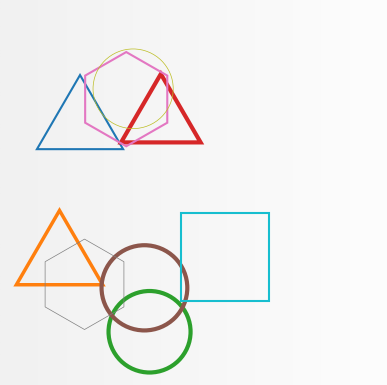[{"shape": "triangle", "thickness": 1.5, "radius": 0.64, "center": [0.207, 0.677]}, {"shape": "triangle", "thickness": 2.5, "radius": 0.64, "center": [0.154, 0.325]}, {"shape": "circle", "thickness": 3, "radius": 0.53, "center": [0.386, 0.138]}, {"shape": "triangle", "thickness": 3, "radius": 0.59, "center": [0.415, 0.689]}, {"shape": "circle", "thickness": 3, "radius": 0.55, "center": [0.373, 0.252]}, {"shape": "hexagon", "thickness": 1.5, "radius": 0.61, "center": [0.326, 0.742]}, {"shape": "hexagon", "thickness": 0.5, "radius": 0.59, "center": [0.218, 0.262]}, {"shape": "circle", "thickness": 0.5, "radius": 0.52, "center": [0.344, 0.769]}, {"shape": "square", "thickness": 1.5, "radius": 0.57, "center": [0.581, 0.333]}]